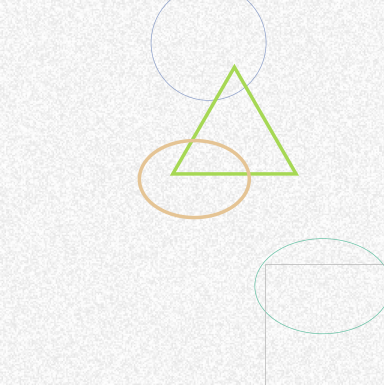[{"shape": "oval", "thickness": 0.5, "radius": 0.88, "center": [0.838, 0.257]}, {"shape": "circle", "thickness": 0.5, "radius": 0.75, "center": [0.542, 0.889]}, {"shape": "triangle", "thickness": 2.5, "radius": 0.92, "center": [0.609, 0.641]}, {"shape": "oval", "thickness": 2.5, "radius": 0.71, "center": [0.505, 0.535]}, {"shape": "square", "thickness": 0.5, "radius": 0.88, "center": [0.863, 0.139]}]